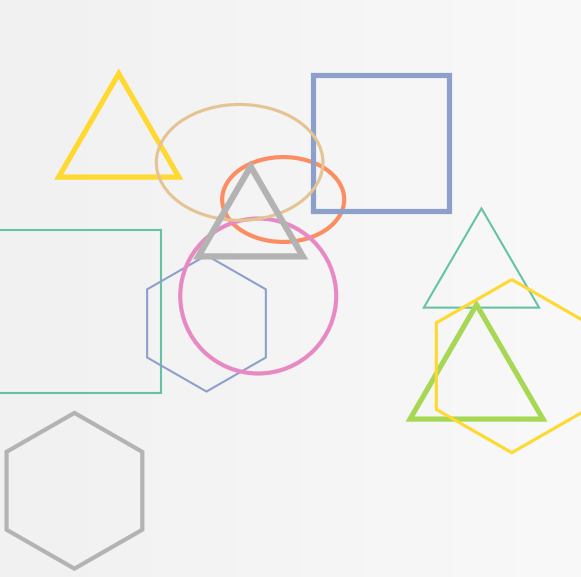[{"shape": "triangle", "thickness": 1, "radius": 0.57, "center": [0.828, 0.524]}, {"shape": "square", "thickness": 1, "radius": 0.71, "center": [0.135, 0.459]}, {"shape": "oval", "thickness": 2, "radius": 0.52, "center": [0.487, 0.654]}, {"shape": "square", "thickness": 2.5, "radius": 0.59, "center": [0.655, 0.752]}, {"shape": "hexagon", "thickness": 1, "radius": 0.59, "center": [0.355, 0.439]}, {"shape": "circle", "thickness": 2, "radius": 0.67, "center": [0.444, 0.487]}, {"shape": "triangle", "thickness": 2.5, "radius": 0.66, "center": [0.82, 0.339]}, {"shape": "hexagon", "thickness": 1.5, "radius": 0.75, "center": [0.881, 0.365]}, {"shape": "triangle", "thickness": 2.5, "radius": 0.6, "center": [0.204, 0.752]}, {"shape": "oval", "thickness": 1.5, "radius": 0.72, "center": [0.412, 0.718]}, {"shape": "triangle", "thickness": 3, "radius": 0.52, "center": [0.431, 0.607]}, {"shape": "hexagon", "thickness": 2, "radius": 0.67, "center": [0.128, 0.149]}]